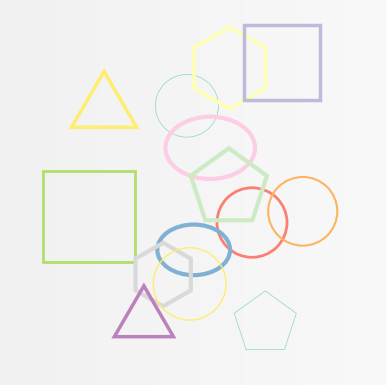[{"shape": "circle", "thickness": 0.5, "radius": 0.41, "center": [0.482, 0.725]}, {"shape": "pentagon", "thickness": 0.5, "radius": 0.42, "center": [0.685, 0.16]}, {"shape": "hexagon", "thickness": 2.5, "radius": 0.53, "center": [0.593, 0.824]}, {"shape": "square", "thickness": 2.5, "radius": 0.49, "center": [0.727, 0.837]}, {"shape": "circle", "thickness": 2, "radius": 0.45, "center": [0.65, 0.422]}, {"shape": "oval", "thickness": 3, "radius": 0.47, "center": [0.5, 0.351]}, {"shape": "circle", "thickness": 1.5, "radius": 0.45, "center": [0.781, 0.451]}, {"shape": "square", "thickness": 2, "radius": 0.59, "center": [0.229, 0.438]}, {"shape": "oval", "thickness": 3, "radius": 0.58, "center": [0.542, 0.616]}, {"shape": "hexagon", "thickness": 3, "radius": 0.41, "center": [0.421, 0.287]}, {"shape": "triangle", "thickness": 2.5, "radius": 0.44, "center": [0.371, 0.17]}, {"shape": "pentagon", "thickness": 3, "radius": 0.52, "center": [0.59, 0.511]}, {"shape": "triangle", "thickness": 2.5, "radius": 0.48, "center": [0.269, 0.718]}, {"shape": "circle", "thickness": 1, "radius": 0.47, "center": [0.489, 0.263]}]